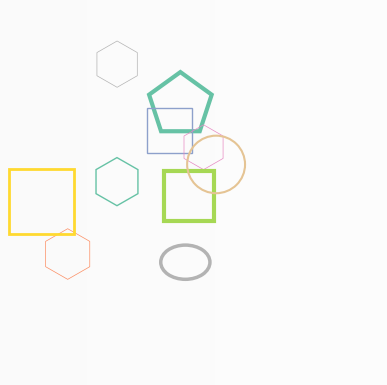[{"shape": "hexagon", "thickness": 1, "radius": 0.31, "center": [0.302, 0.528]}, {"shape": "pentagon", "thickness": 3, "radius": 0.42, "center": [0.466, 0.728]}, {"shape": "hexagon", "thickness": 0.5, "radius": 0.33, "center": [0.175, 0.34]}, {"shape": "square", "thickness": 1, "radius": 0.29, "center": [0.437, 0.661]}, {"shape": "hexagon", "thickness": 0.5, "radius": 0.29, "center": [0.525, 0.618]}, {"shape": "square", "thickness": 3, "radius": 0.32, "center": [0.488, 0.49]}, {"shape": "square", "thickness": 2, "radius": 0.42, "center": [0.106, 0.476]}, {"shape": "circle", "thickness": 1.5, "radius": 0.37, "center": [0.558, 0.573]}, {"shape": "hexagon", "thickness": 0.5, "radius": 0.3, "center": [0.302, 0.833]}, {"shape": "oval", "thickness": 2.5, "radius": 0.32, "center": [0.478, 0.319]}]